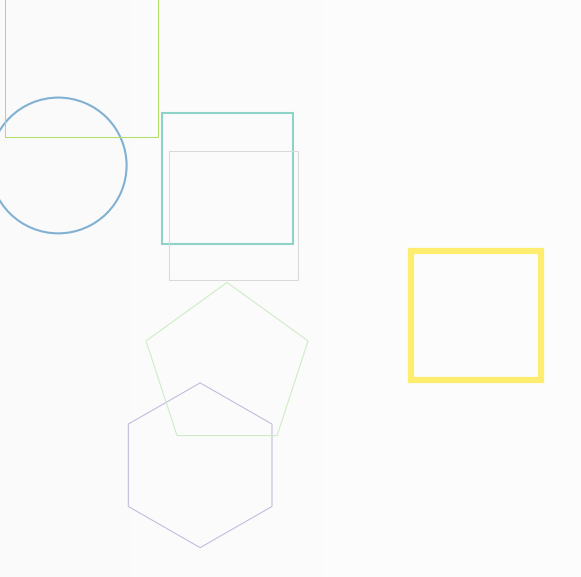[{"shape": "square", "thickness": 1, "radius": 0.56, "center": [0.391, 0.69]}, {"shape": "hexagon", "thickness": 0.5, "radius": 0.71, "center": [0.344, 0.193]}, {"shape": "circle", "thickness": 1, "radius": 0.59, "center": [0.1, 0.713]}, {"shape": "square", "thickness": 0.5, "radius": 0.66, "center": [0.14, 0.893]}, {"shape": "square", "thickness": 0.5, "radius": 0.56, "center": [0.402, 0.626]}, {"shape": "pentagon", "thickness": 0.5, "radius": 0.73, "center": [0.391, 0.364]}, {"shape": "square", "thickness": 3, "radius": 0.56, "center": [0.818, 0.453]}]